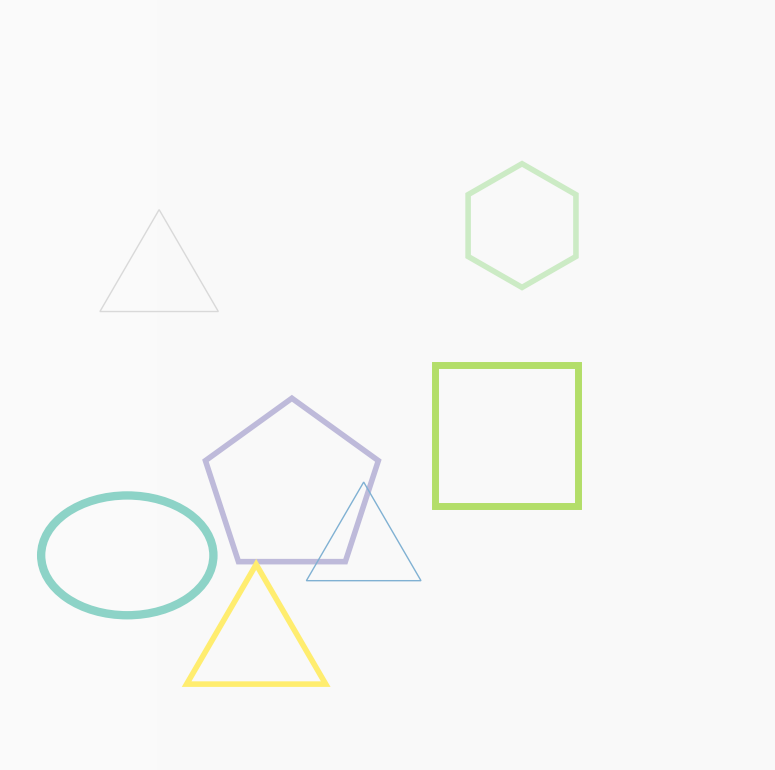[{"shape": "oval", "thickness": 3, "radius": 0.56, "center": [0.164, 0.279]}, {"shape": "pentagon", "thickness": 2, "radius": 0.59, "center": [0.377, 0.365]}, {"shape": "triangle", "thickness": 0.5, "radius": 0.43, "center": [0.469, 0.289]}, {"shape": "square", "thickness": 2.5, "radius": 0.46, "center": [0.654, 0.435]}, {"shape": "triangle", "thickness": 0.5, "radius": 0.44, "center": [0.205, 0.64]}, {"shape": "hexagon", "thickness": 2, "radius": 0.4, "center": [0.674, 0.707]}, {"shape": "triangle", "thickness": 2, "radius": 0.52, "center": [0.331, 0.163]}]